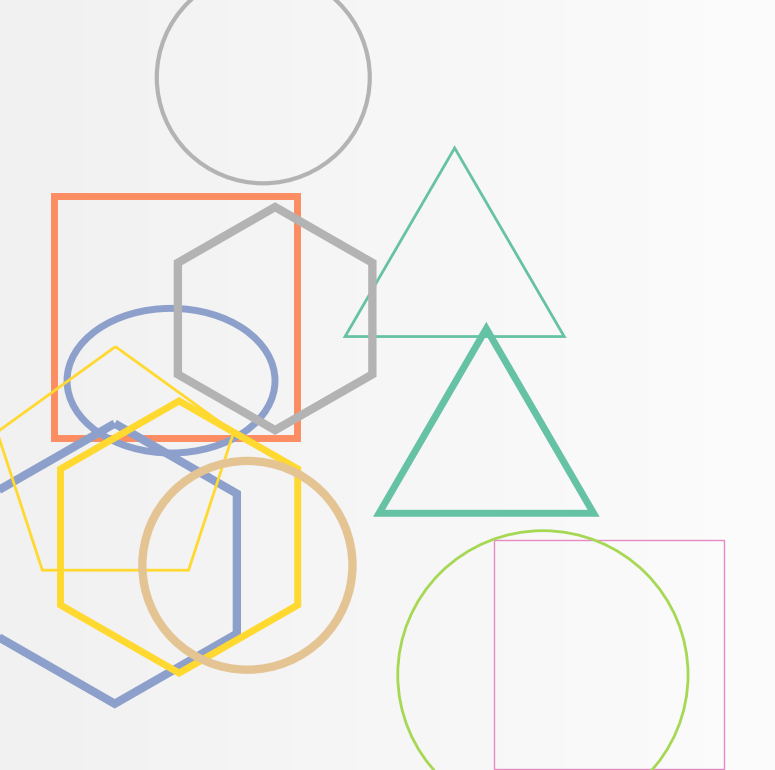[{"shape": "triangle", "thickness": 2.5, "radius": 0.8, "center": [0.628, 0.413]}, {"shape": "triangle", "thickness": 1, "radius": 0.82, "center": [0.587, 0.645]}, {"shape": "square", "thickness": 2.5, "radius": 0.78, "center": [0.227, 0.588]}, {"shape": "hexagon", "thickness": 3, "radius": 0.91, "center": [0.148, 0.268]}, {"shape": "oval", "thickness": 2.5, "radius": 0.67, "center": [0.221, 0.506]}, {"shape": "square", "thickness": 0.5, "radius": 0.74, "center": [0.786, 0.15]}, {"shape": "circle", "thickness": 1, "radius": 0.94, "center": [0.701, 0.124]}, {"shape": "hexagon", "thickness": 2.5, "radius": 0.88, "center": [0.231, 0.303]}, {"shape": "pentagon", "thickness": 1, "radius": 0.8, "center": [0.149, 0.389]}, {"shape": "circle", "thickness": 3, "radius": 0.68, "center": [0.319, 0.266]}, {"shape": "hexagon", "thickness": 3, "radius": 0.72, "center": [0.355, 0.586]}, {"shape": "circle", "thickness": 1.5, "radius": 0.69, "center": [0.34, 0.899]}]